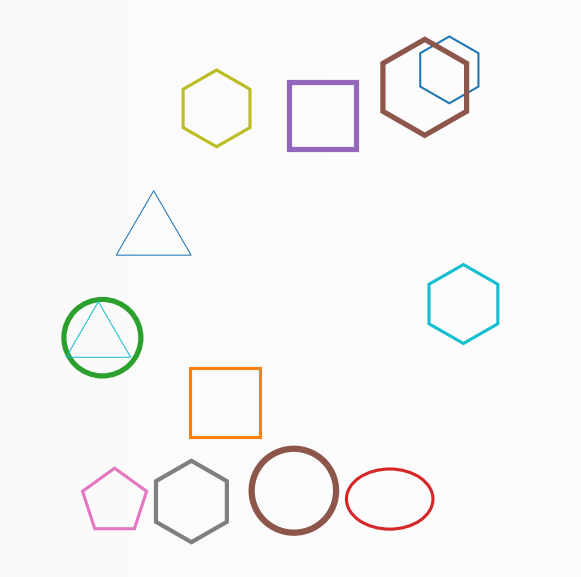[{"shape": "hexagon", "thickness": 1, "radius": 0.29, "center": [0.773, 0.878]}, {"shape": "triangle", "thickness": 0.5, "radius": 0.37, "center": [0.264, 0.594]}, {"shape": "square", "thickness": 1.5, "radius": 0.3, "center": [0.387, 0.302]}, {"shape": "circle", "thickness": 2.5, "radius": 0.33, "center": [0.176, 0.414]}, {"shape": "oval", "thickness": 1.5, "radius": 0.37, "center": [0.67, 0.135]}, {"shape": "square", "thickness": 2.5, "radius": 0.29, "center": [0.555, 0.799]}, {"shape": "hexagon", "thickness": 2.5, "radius": 0.42, "center": [0.731, 0.848]}, {"shape": "circle", "thickness": 3, "radius": 0.36, "center": [0.506, 0.149]}, {"shape": "pentagon", "thickness": 1.5, "radius": 0.29, "center": [0.197, 0.13]}, {"shape": "hexagon", "thickness": 2, "radius": 0.35, "center": [0.329, 0.131]}, {"shape": "hexagon", "thickness": 1.5, "radius": 0.33, "center": [0.373, 0.811]}, {"shape": "triangle", "thickness": 0.5, "radius": 0.32, "center": [0.169, 0.413]}, {"shape": "hexagon", "thickness": 1.5, "radius": 0.34, "center": [0.797, 0.473]}]